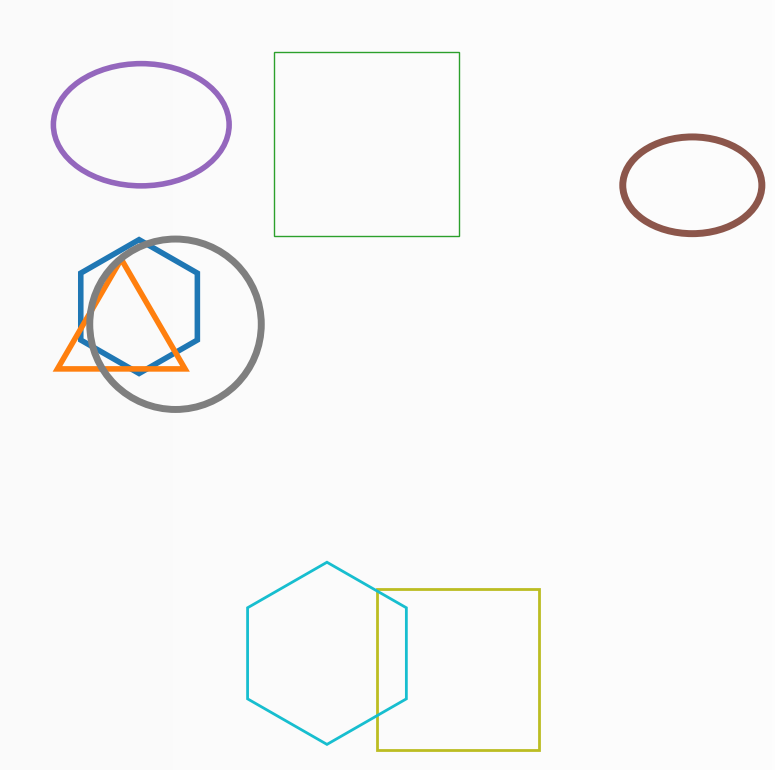[{"shape": "hexagon", "thickness": 2, "radius": 0.43, "center": [0.179, 0.602]}, {"shape": "triangle", "thickness": 2, "radius": 0.48, "center": [0.156, 0.568]}, {"shape": "square", "thickness": 0.5, "radius": 0.6, "center": [0.473, 0.813]}, {"shape": "oval", "thickness": 2, "radius": 0.57, "center": [0.182, 0.838]}, {"shape": "oval", "thickness": 2.5, "radius": 0.45, "center": [0.893, 0.759]}, {"shape": "circle", "thickness": 2.5, "radius": 0.55, "center": [0.226, 0.579]}, {"shape": "square", "thickness": 1, "radius": 0.52, "center": [0.591, 0.13]}, {"shape": "hexagon", "thickness": 1, "radius": 0.59, "center": [0.422, 0.152]}]